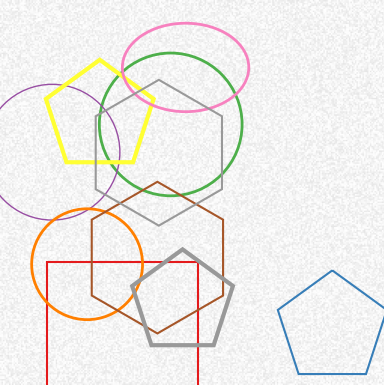[{"shape": "square", "thickness": 1.5, "radius": 0.98, "center": [0.319, 0.123]}, {"shape": "pentagon", "thickness": 1.5, "radius": 0.74, "center": [0.863, 0.149]}, {"shape": "circle", "thickness": 2, "radius": 0.93, "center": [0.443, 0.677]}, {"shape": "circle", "thickness": 1, "radius": 0.88, "center": [0.135, 0.605]}, {"shape": "circle", "thickness": 2, "radius": 0.72, "center": [0.226, 0.314]}, {"shape": "pentagon", "thickness": 3, "radius": 0.74, "center": [0.259, 0.698]}, {"shape": "hexagon", "thickness": 1.5, "radius": 0.98, "center": [0.409, 0.331]}, {"shape": "oval", "thickness": 2, "radius": 0.82, "center": [0.482, 0.825]}, {"shape": "hexagon", "thickness": 1.5, "radius": 0.95, "center": [0.413, 0.603]}, {"shape": "pentagon", "thickness": 3, "radius": 0.69, "center": [0.474, 0.215]}]